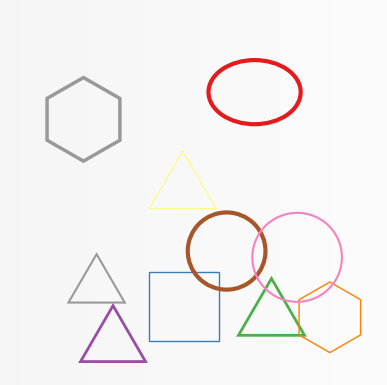[{"shape": "oval", "thickness": 3, "radius": 0.59, "center": [0.657, 0.761]}, {"shape": "square", "thickness": 1, "radius": 0.45, "center": [0.474, 0.203]}, {"shape": "triangle", "thickness": 2, "radius": 0.49, "center": [0.701, 0.178]}, {"shape": "triangle", "thickness": 2, "radius": 0.48, "center": [0.292, 0.109]}, {"shape": "hexagon", "thickness": 1, "radius": 0.46, "center": [0.851, 0.176]}, {"shape": "triangle", "thickness": 0.5, "radius": 0.5, "center": [0.471, 0.508]}, {"shape": "circle", "thickness": 3, "radius": 0.5, "center": [0.585, 0.348]}, {"shape": "circle", "thickness": 1.5, "radius": 0.58, "center": [0.767, 0.332]}, {"shape": "triangle", "thickness": 1.5, "radius": 0.42, "center": [0.249, 0.256]}, {"shape": "hexagon", "thickness": 2.5, "radius": 0.54, "center": [0.215, 0.69]}]